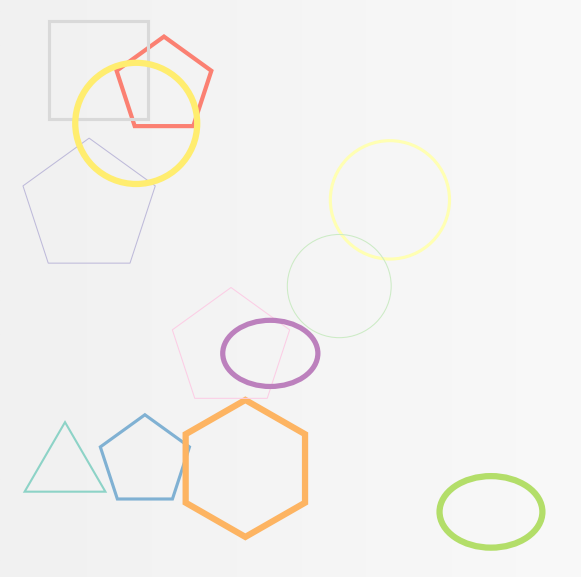[{"shape": "triangle", "thickness": 1, "radius": 0.4, "center": [0.112, 0.188]}, {"shape": "circle", "thickness": 1.5, "radius": 0.51, "center": [0.671, 0.653]}, {"shape": "pentagon", "thickness": 0.5, "radius": 0.6, "center": [0.153, 0.64]}, {"shape": "pentagon", "thickness": 2, "radius": 0.43, "center": [0.282, 0.85]}, {"shape": "pentagon", "thickness": 1.5, "radius": 0.4, "center": [0.249, 0.2]}, {"shape": "hexagon", "thickness": 3, "radius": 0.59, "center": [0.422, 0.188]}, {"shape": "oval", "thickness": 3, "radius": 0.44, "center": [0.845, 0.113]}, {"shape": "pentagon", "thickness": 0.5, "radius": 0.53, "center": [0.397, 0.395]}, {"shape": "square", "thickness": 1.5, "radius": 0.42, "center": [0.169, 0.879]}, {"shape": "oval", "thickness": 2.5, "radius": 0.41, "center": [0.465, 0.387]}, {"shape": "circle", "thickness": 0.5, "radius": 0.45, "center": [0.584, 0.504]}, {"shape": "circle", "thickness": 3, "radius": 0.52, "center": [0.234, 0.785]}]